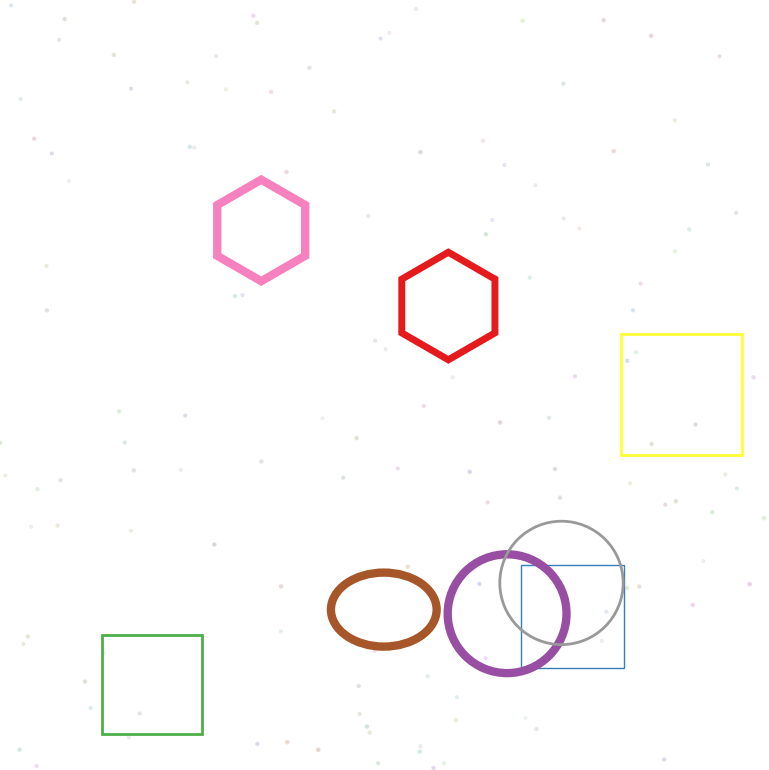[{"shape": "hexagon", "thickness": 2.5, "radius": 0.35, "center": [0.582, 0.603]}, {"shape": "square", "thickness": 0.5, "radius": 0.33, "center": [0.744, 0.199]}, {"shape": "square", "thickness": 1, "radius": 0.32, "center": [0.197, 0.111]}, {"shape": "circle", "thickness": 3, "radius": 0.39, "center": [0.659, 0.203]}, {"shape": "square", "thickness": 1, "radius": 0.39, "center": [0.885, 0.488]}, {"shape": "oval", "thickness": 3, "radius": 0.34, "center": [0.498, 0.208]}, {"shape": "hexagon", "thickness": 3, "radius": 0.33, "center": [0.339, 0.701]}, {"shape": "circle", "thickness": 1, "radius": 0.4, "center": [0.729, 0.243]}]